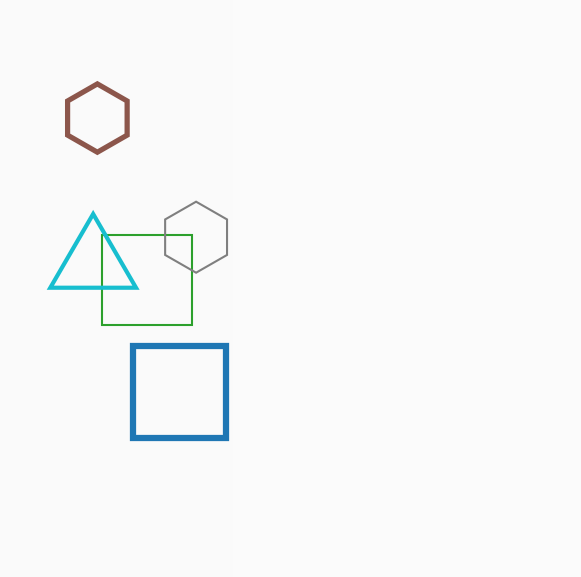[{"shape": "square", "thickness": 3, "radius": 0.4, "center": [0.309, 0.321]}, {"shape": "square", "thickness": 1, "radius": 0.39, "center": [0.253, 0.514]}, {"shape": "hexagon", "thickness": 2.5, "radius": 0.3, "center": [0.168, 0.795]}, {"shape": "hexagon", "thickness": 1, "radius": 0.31, "center": [0.337, 0.588]}, {"shape": "triangle", "thickness": 2, "radius": 0.43, "center": [0.16, 0.543]}]